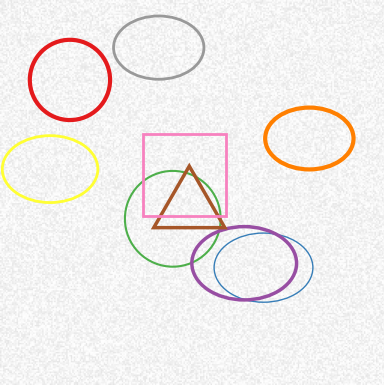[{"shape": "circle", "thickness": 3, "radius": 0.52, "center": [0.182, 0.792]}, {"shape": "oval", "thickness": 1, "radius": 0.64, "center": [0.684, 0.305]}, {"shape": "circle", "thickness": 1.5, "radius": 0.62, "center": [0.449, 0.432]}, {"shape": "oval", "thickness": 2.5, "radius": 0.68, "center": [0.634, 0.316]}, {"shape": "oval", "thickness": 3, "radius": 0.57, "center": [0.804, 0.64]}, {"shape": "oval", "thickness": 2, "radius": 0.62, "center": [0.13, 0.561]}, {"shape": "triangle", "thickness": 2.5, "radius": 0.53, "center": [0.492, 0.462]}, {"shape": "square", "thickness": 2, "radius": 0.54, "center": [0.48, 0.546]}, {"shape": "oval", "thickness": 2, "radius": 0.59, "center": [0.412, 0.876]}]